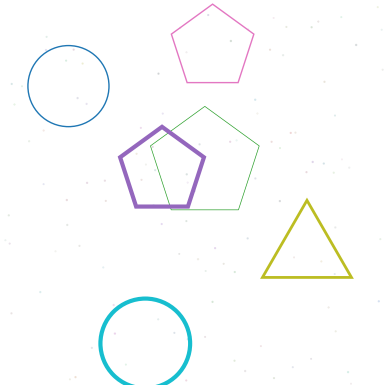[{"shape": "circle", "thickness": 1, "radius": 0.53, "center": [0.178, 0.776]}, {"shape": "pentagon", "thickness": 0.5, "radius": 0.74, "center": [0.532, 0.575]}, {"shape": "pentagon", "thickness": 3, "radius": 0.57, "center": [0.421, 0.556]}, {"shape": "pentagon", "thickness": 1, "radius": 0.56, "center": [0.552, 0.877]}, {"shape": "triangle", "thickness": 2, "radius": 0.67, "center": [0.797, 0.346]}, {"shape": "circle", "thickness": 3, "radius": 0.58, "center": [0.377, 0.108]}]